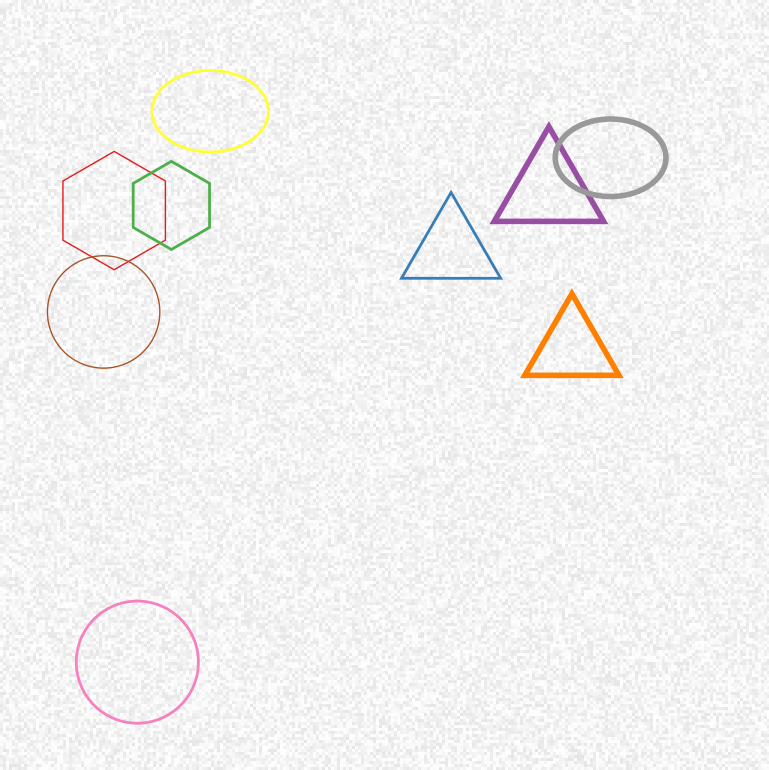[{"shape": "hexagon", "thickness": 0.5, "radius": 0.38, "center": [0.148, 0.727]}, {"shape": "triangle", "thickness": 1, "radius": 0.37, "center": [0.586, 0.676]}, {"shape": "hexagon", "thickness": 1, "radius": 0.29, "center": [0.223, 0.733]}, {"shape": "triangle", "thickness": 2, "radius": 0.41, "center": [0.713, 0.753]}, {"shape": "triangle", "thickness": 2, "radius": 0.35, "center": [0.743, 0.548]}, {"shape": "oval", "thickness": 1, "radius": 0.38, "center": [0.273, 0.856]}, {"shape": "circle", "thickness": 0.5, "radius": 0.36, "center": [0.135, 0.595]}, {"shape": "circle", "thickness": 1, "radius": 0.4, "center": [0.178, 0.14]}, {"shape": "oval", "thickness": 2, "radius": 0.36, "center": [0.793, 0.795]}]